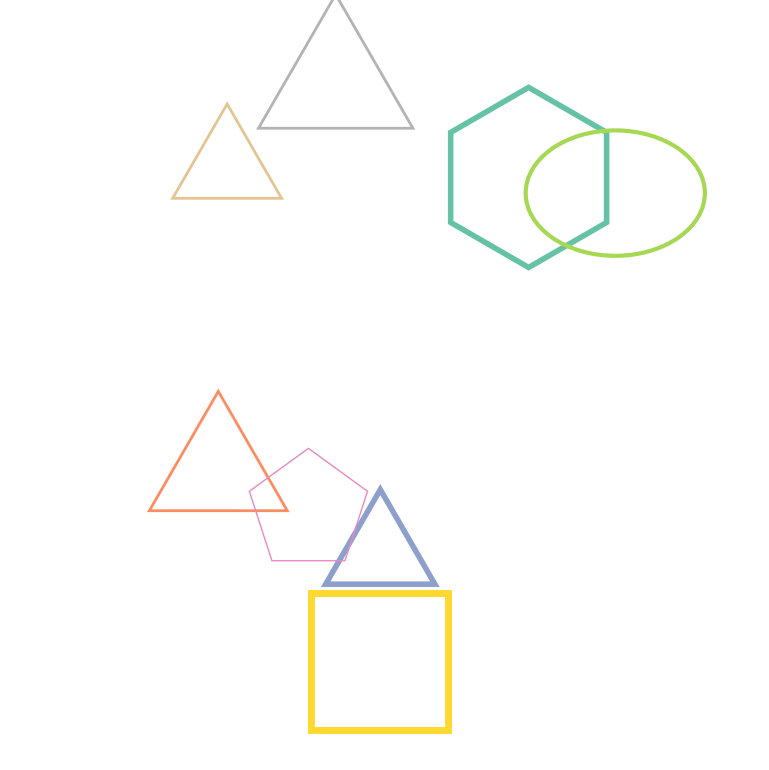[{"shape": "hexagon", "thickness": 2, "radius": 0.58, "center": [0.687, 0.77]}, {"shape": "triangle", "thickness": 1, "radius": 0.52, "center": [0.284, 0.388]}, {"shape": "triangle", "thickness": 2, "radius": 0.41, "center": [0.494, 0.282]}, {"shape": "pentagon", "thickness": 0.5, "radius": 0.4, "center": [0.401, 0.337]}, {"shape": "oval", "thickness": 1.5, "radius": 0.58, "center": [0.799, 0.749]}, {"shape": "square", "thickness": 2.5, "radius": 0.44, "center": [0.493, 0.141]}, {"shape": "triangle", "thickness": 1, "radius": 0.41, "center": [0.295, 0.783]}, {"shape": "triangle", "thickness": 1, "radius": 0.58, "center": [0.436, 0.891]}]